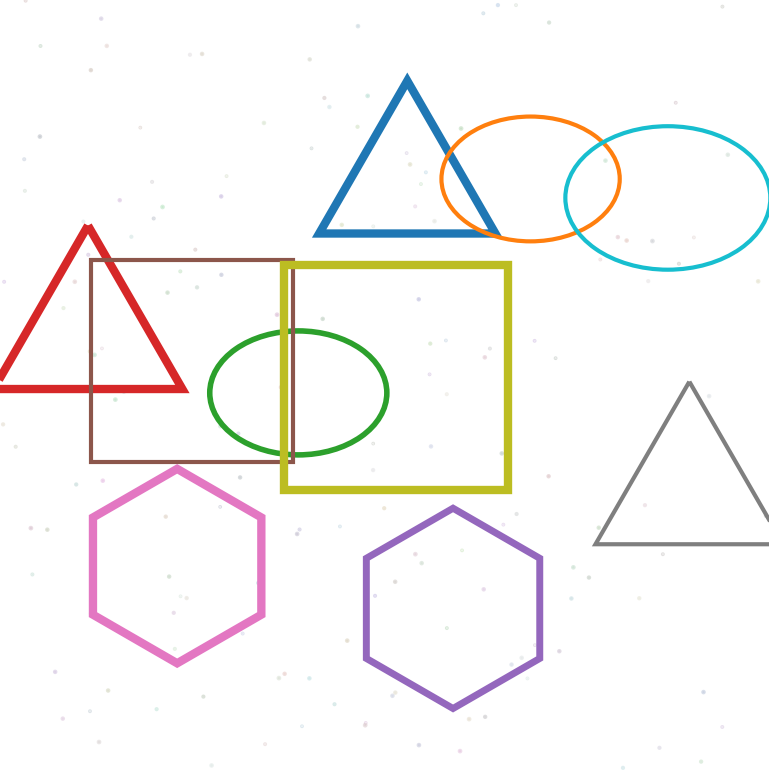[{"shape": "triangle", "thickness": 3, "radius": 0.66, "center": [0.529, 0.763]}, {"shape": "oval", "thickness": 1.5, "radius": 0.58, "center": [0.689, 0.768]}, {"shape": "oval", "thickness": 2, "radius": 0.57, "center": [0.387, 0.49]}, {"shape": "triangle", "thickness": 3, "radius": 0.71, "center": [0.114, 0.566]}, {"shape": "hexagon", "thickness": 2.5, "radius": 0.65, "center": [0.588, 0.21]}, {"shape": "square", "thickness": 1.5, "radius": 0.66, "center": [0.25, 0.531]}, {"shape": "hexagon", "thickness": 3, "radius": 0.63, "center": [0.23, 0.265]}, {"shape": "triangle", "thickness": 1.5, "radius": 0.7, "center": [0.895, 0.364]}, {"shape": "square", "thickness": 3, "radius": 0.73, "center": [0.515, 0.51]}, {"shape": "oval", "thickness": 1.5, "radius": 0.67, "center": [0.867, 0.743]}]